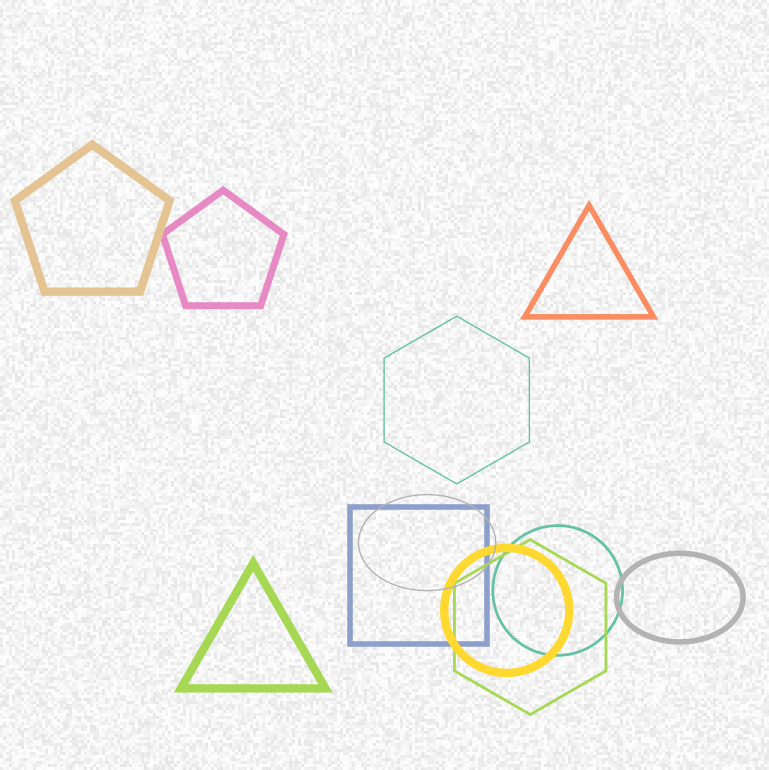[{"shape": "hexagon", "thickness": 0.5, "radius": 0.54, "center": [0.593, 0.48]}, {"shape": "circle", "thickness": 1, "radius": 0.42, "center": [0.724, 0.233]}, {"shape": "triangle", "thickness": 2, "radius": 0.48, "center": [0.765, 0.637]}, {"shape": "square", "thickness": 2, "radius": 0.45, "center": [0.544, 0.253]}, {"shape": "pentagon", "thickness": 2.5, "radius": 0.41, "center": [0.29, 0.67]}, {"shape": "triangle", "thickness": 3, "radius": 0.54, "center": [0.329, 0.16]}, {"shape": "hexagon", "thickness": 1, "radius": 0.57, "center": [0.689, 0.186]}, {"shape": "circle", "thickness": 3, "radius": 0.41, "center": [0.658, 0.207]}, {"shape": "pentagon", "thickness": 3, "radius": 0.53, "center": [0.12, 0.707]}, {"shape": "oval", "thickness": 2, "radius": 0.41, "center": [0.883, 0.224]}, {"shape": "oval", "thickness": 0.5, "radius": 0.45, "center": [0.555, 0.295]}]